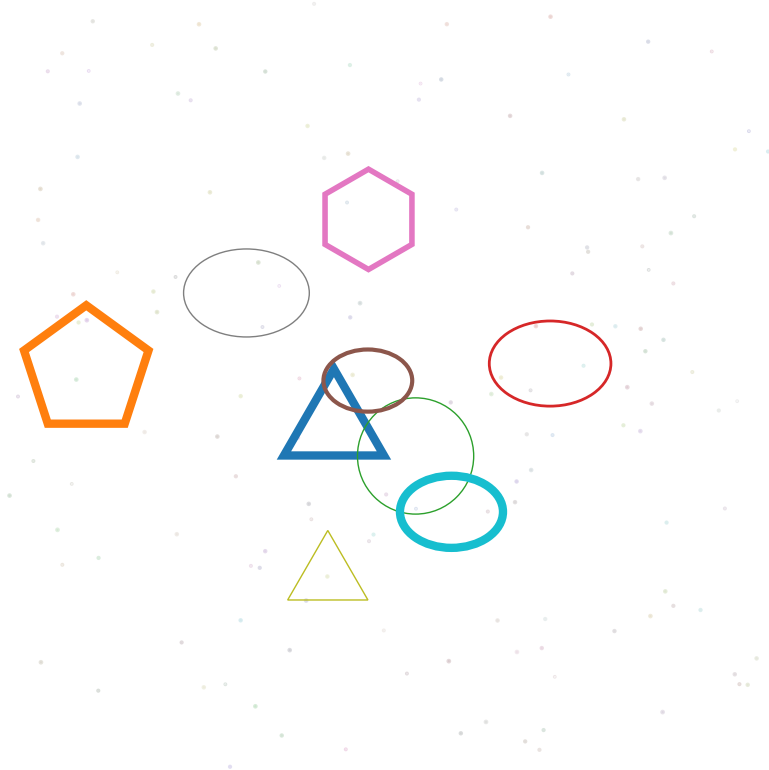[{"shape": "triangle", "thickness": 3, "radius": 0.37, "center": [0.434, 0.446]}, {"shape": "pentagon", "thickness": 3, "radius": 0.42, "center": [0.112, 0.519]}, {"shape": "circle", "thickness": 0.5, "radius": 0.38, "center": [0.54, 0.408]}, {"shape": "oval", "thickness": 1, "radius": 0.39, "center": [0.714, 0.528]}, {"shape": "oval", "thickness": 1.5, "radius": 0.29, "center": [0.478, 0.506]}, {"shape": "hexagon", "thickness": 2, "radius": 0.33, "center": [0.479, 0.715]}, {"shape": "oval", "thickness": 0.5, "radius": 0.41, "center": [0.32, 0.62]}, {"shape": "triangle", "thickness": 0.5, "radius": 0.3, "center": [0.426, 0.251]}, {"shape": "oval", "thickness": 3, "radius": 0.33, "center": [0.586, 0.335]}]